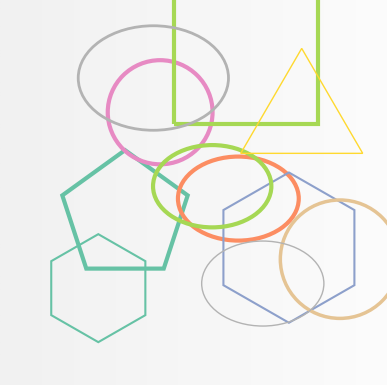[{"shape": "hexagon", "thickness": 1.5, "radius": 0.7, "center": [0.254, 0.252]}, {"shape": "pentagon", "thickness": 3, "radius": 0.85, "center": [0.323, 0.44]}, {"shape": "oval", "thickness": 3, "radius": 0.78, "center": [0.615, 0.484]}, {"shape": "hexagon", "thickness": 1.5, "radius": 0.98, "center": [0.746, 0.357]}, {"shape": "circle", "thickness": 3, "radius": 0.68, "center": [0.413, 0.708]}, {"shape": "oval", "thickness": 3, "radius": 0.76, "center": [0.548, 0.516]}, {"shape": "square", "thickness": 3, "radius": 0.93, "center": [0.635, 0.864]}, {"shape": "triangle", "thickness": 1, "radius": 0.91, "center": [0.779, 0.693]}, {"shape": "circle", "thickness": 2.5, "radius": 0.77, "center": [0.877, 0.327]}, {"shape": "oval", "thickness": 2, "radius": 0.97, "center": [0.396, 0.797]}, {"shape": "oval", "thickness": 1, "radius": 0.79, "center": [0.678, 0.264]}]